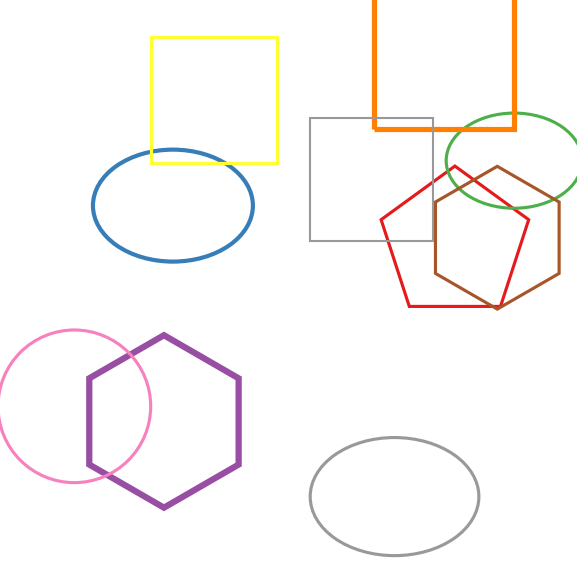[{"shape": "pentagon", "thickness": 1.5, "radius": 0.67, "center": [0.788, 0.577]}, {"shape": "oval", "thickness": 2, "radius": 0.69, "center": [0.299, 0.643]}, {"shape": "oval", "thickness": 1.5, "radius": 0.59, "center": [0.89, 0.721]}, {"shape": "hexagon", "thickness": 3, "radius": 0.75, "center": [0.284, 0.269]}, {"shape": "square", "thickness": 2.5, "radius": 0.61, "center": [0.769, 0.898]}, {"shape": "square", "thickness": 1.5, "radius": 0.55, "center": [0.37, 0.826]}, {"shape": "hexagon", "thickness": 1.5, "radius": 0.62, "center": [0.861, 0.588]}, {"shape": "circle", "thickness": 1.5, "radius": 0.66, "center": [0.129, 0.296]}, {"shape": "oval", "thickness": 1.5, "radius": 0.73, "center": [0.683, 0.139]}, {"shape": "square", "thickness": 1, "radius": 0.53, "center": [0.644, 0.688]}]